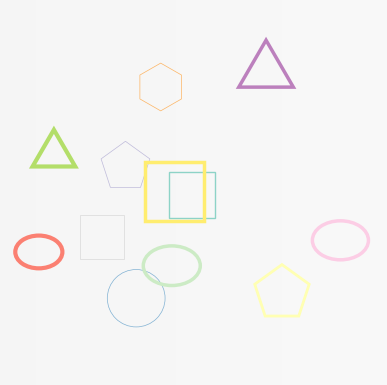[{"shape": "square", "thickness": 1, "radius": 0.29, "center": [0.495, 0.493]}, {"shape": "pentagon", "thickness": 2, "radius": 0.37, "center": [0.728, 0.239]}, {"shape": "pentagon", "thickness": 0.5, "radius": 0.33, "center": [0.324, 0.567]}, {"shape": "oval", "thickness": 3, "radius": 0.3, "center": [0.1, 0.346]}, {"shape": "circle", "thickness": 0.5, "radius": 0.37, "center": [0.351, 0.225]}, {"shape": "hexagon", "thickness": 0.5, "radius": 0.31, "center": [0.415, 0.774]}, {"shape": "triangle", "thickness": 3, "radius": 0.32, "center": [0.139, 0.599]}, {"shape": "oval", "thickness": 2.5, "radius": 0.36, "center": [0.878, 0.376]}, {"shape": "square", "thickness": 0.5, "radius": 0.29, "center": [0.263, 0.385]}, {"shape": "triangle", "thickness": 2.5, "radius": 0.41, "center": [0.687, 0.814]}, {"shape": "oval", "thickness": 2.5, "radius": 0.37, "center": [0.443, 0.31]}, {"shape": "square", "thickness": 2.5, "radius": 0.38, "center": [0.45, 0.503]}]